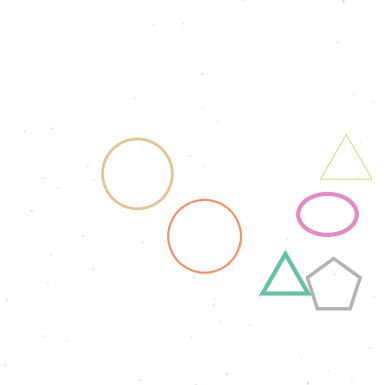[{"shape": "triangle", "thickness": 3, "radius": 0.34, "center": [0.741, 0.272]}, {"shape": "circle", "thickness": 1.5, "radius": 0.47, "center": [0.531, 0.386]}, {"shape": "oval", "thickness": 3, "radius": 0.38, "center": [0.851, 0.443]}, {"shape": "triangle", "thickness": 0.5, "radius": 0.39, "center": [0.899, 0.573]}, {"shape": "circle", "thickness": 2, "radius": 0.45, "center": [0.357, 0.548]}, {"shape": "pentagon", "thickness": 2.5, "radius": 0.36, "center": [0.867, 0.256]}]